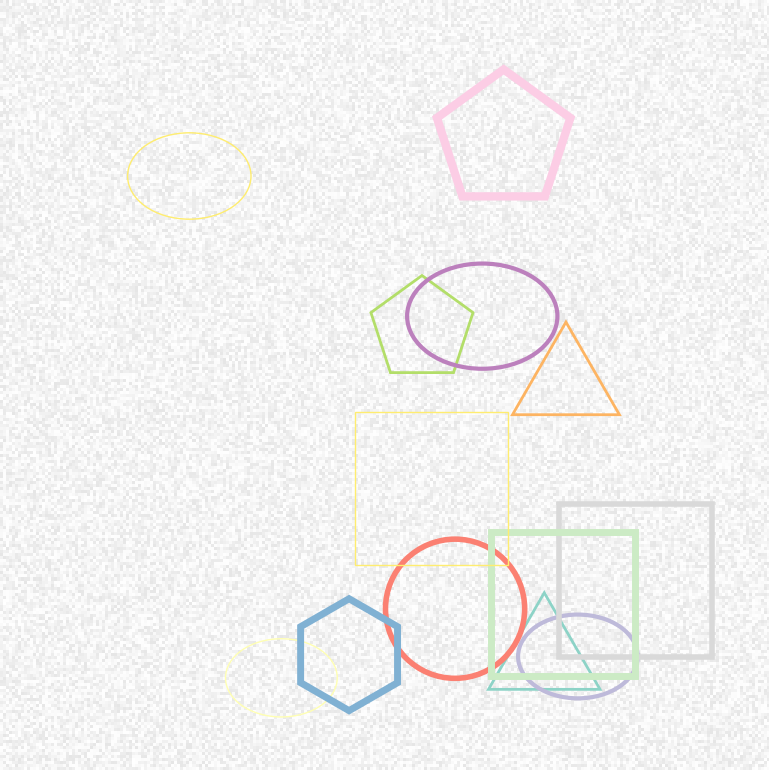[{"shape": "triangle", "thickness": 1, "radius": 0.42, "center": [0.707, 0.147]}, {"shape": "oval", "thickness": 0.5, "radius": 0.36, "center": [0.365, 0.12]}, {"shape": "oval", "thickness": 1.5, "radius": 0.39, "center": [0.751, 0.147]}, {"shape": "circle", "thickness": 2, "radius": 0.45, "center": [0.591, 0.209]}, {"shape": "hexagon", "thickness": 2.5, "radius": 0.36, "center": [0.453, 0.15]}, {"shape": "triangle", "thickness": 1, "radius": 0.4, "center": [0.735, 0.502]}, {"shape": "pentagon", "thickness": 1, "radius": 0.35, "center": [0.548, 0.572]}, {"shape": "pentagon", "thickness": 3, "radius": 0.46, "center": [0.654, 0.819]}, {"shape": "square", "thickness": 2, "radius": 0.5, "center": [0.826, 0.246]}, {"shape": "oval", "thickness": 1.5, "radius": 0.49, "center": [0.626, 0.589]}, {"shape": "square", "thickness": 2.5, "radius": 0.47, "center": [0.731, 0.215]}, {"shape": "oval", "thickness": 0.5, "radius": 0.4, "center": [0.246, 0.771]}, {"shape": "square", "thickness": 0.5, "radius": 0.5, "center": [0.56, 0.366]}]